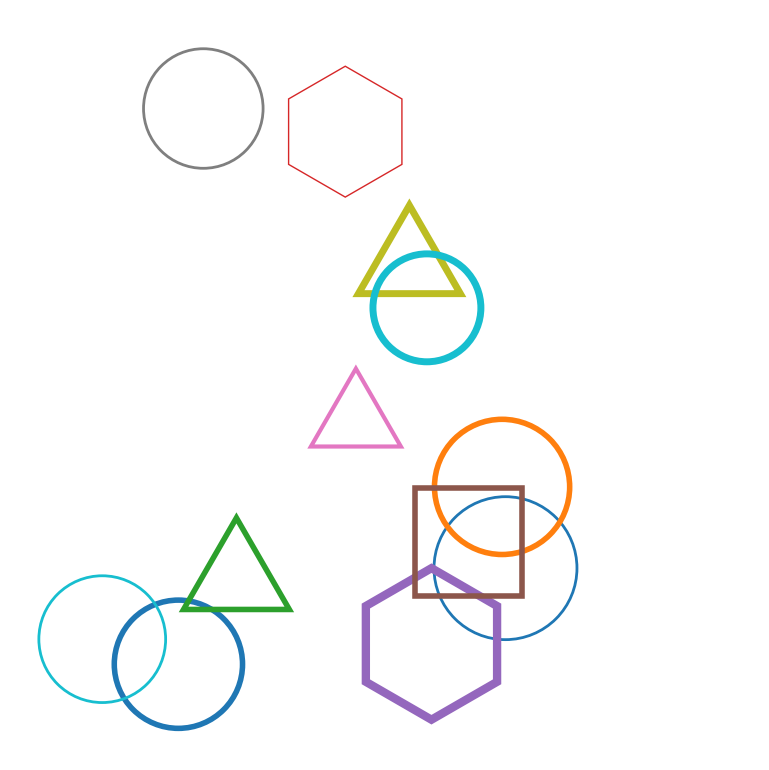[{"shape": "circle", "thickness": 1, "radius": 0.46, "center": [0.656, 0.262]}, {"shape": "circle", "thickness": 2, "radius": 0.42, "center": [0.232, 0.137]}, {"shape": "circle", "thickness": 2, "radius": 0.44, "center": [0.652, 0.368]}, {"shape": "triangle", "thickness": 2, "radius": 0.4, "center": [0.307, 0.248]}, {"shape": "hexagon", "thickness": 0.5, "radius": 0.42, "center": [0.448, 0.829]}, {"shape": "hexagon", "thickness": 3, "radius": 0.49, "center": [0.56, 0.164]}, {"shape": "square", "thickness": 2, "radius": 0.35, "center": [0.608, 0.296]}, {"shape": "triangle", "thickness": 1.5, "radius": 0.34, "center": [0.462, 0.454]}, {"shape": "circle", "thickness": 1, "radius": 0.39, "center": [0.264, 0.859]}, {"shape": "triangle", "thickness": 2.5, "radius": 0.38, "center": [0.532, 0.657]}, {"shape": "circle", "thickness": 1, "radius": 0.41, "center": [0.133, 0.17]}, {"shape": "circle", "thickness": 2.5, "radius": 0.35, "center": [0.554, 0.6]}]